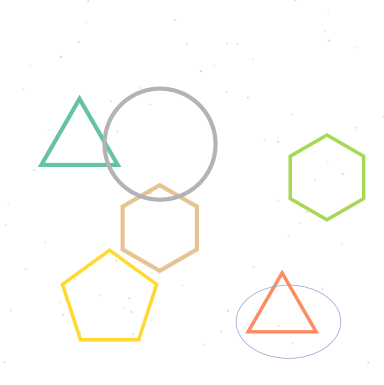[{"shape": "triangle", "thickness": 3, "radius": 0.57, "center": [0.207, 0.629]}, {"shape": "triangle", "thickness": 2.5, "radius": 0.51, "center": [0.733, 0.189]}, {"shape": "oval", "thickness": 0.5, "radius": 0.68, "center": [0.749, 0.164]}, {"shape": "hexagon", "thickness": 2.5, "radius": 0.55, "center": [0.849, 0.539]}, {"shape": "pentagon", "thickness": 2.5, "radius": 0.64, "center": [0.285, 0.222]}, {"shape": "hexagon", "thickness": 3, "radius": 0.56, "center": [0.415, 0.408]}, {"shape": "circle", "thickness": 3, "radius": 0.72, "center": [0.416, 0.626]}]